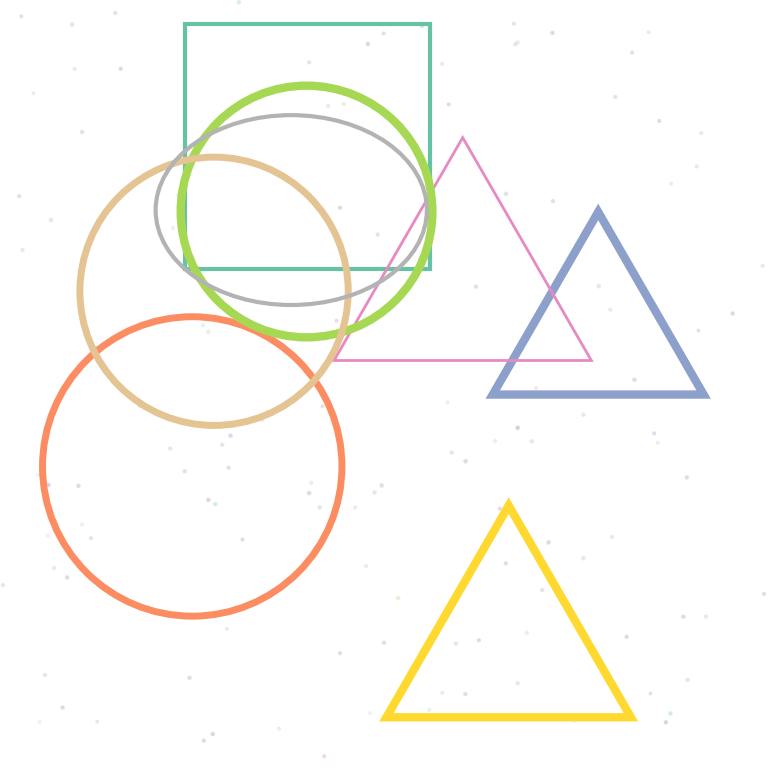[{"shape": "square", "thickness": 1.5, "radius": 0.8, "center": [0.399, 0.81]}, {"shape": "circle", "thickness": 2.5, "radius": 0.97, "center": [0.25, 0.394]}, {"shape": "triangle", "thickness": 3, "radius": 0.79, "center": [0.777, 0.567]}, {"shape": "triangle", "thickness": 1, "radius": 0.96, "center": [0.601, 0.628]}, {"shape": "circle", "thickness": 3, "radius": 0.82, "center": [0.398, 0.725]}, {"shape": "triangle", "thickness": 3, "radius": 0.92, "center": [0.661, 0.16]}, {"shape": "circle", "thickness": 2.5, "radius": 0.87, "center": [0.278, 0.622]}, {"shape": "oval", "thickness": 1.5, "radius": 0.88, "center": [0.378, 0.727]}]